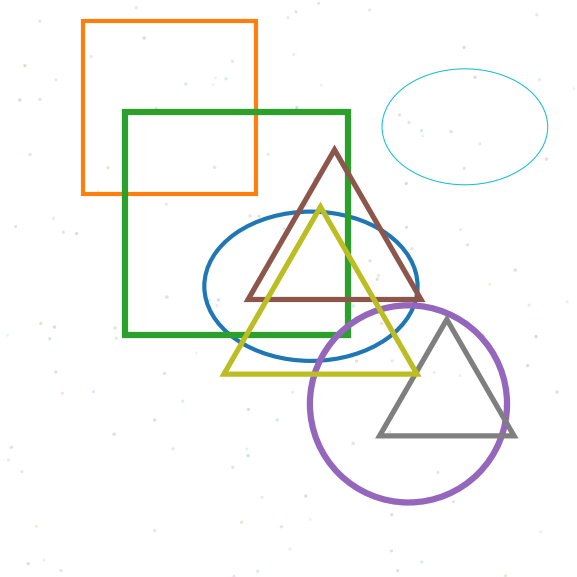[{"shape": "oval", "thickness": 2, "radius": 0.92, "center": [0.538, 0.503]}, {"shape": "square", "thickness": 2, "radius": 0.75, "center": [0.293, 0.813]}, {"shape": "square", "thickness": 3, "radius": 0.97, "center": [0.409, 0.612]}, {"shape": "circle", "thickness": 3, "radius": 0.85, "center": [0.707, 0.3]}, {"shape": "triangle", "thickness": 2.5, "radius": 0.86, "center": [0.579, 0.567]}, {"shape": "triangle", "thickness": 2.5, "radius": 0.67, "center": [0.774, 0.312]}, {"shape": "triangle", "thickness": 2.5, "radius": 0.97, "center": [0.555, 0.448]}, {"shape": "oval", "thickness": 0.5, "radius": 0.72, "center": [0.805, 0.78]}]